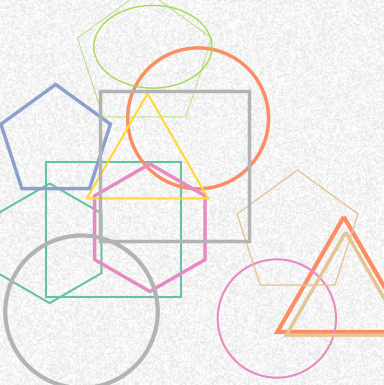[{"shape": "hexagon", "thickness": 1.5, "radius": 0.78, "center": [0.129, 0.368]}, {"shape": "square", "thickness": 1.5, "radius": 0.88, "center": [0.294, 0.405]}, {"shape": "circle", "thickness": 2.5, "radius": 0.91, "center": [0.515, 0.693]}, {"shape": "triangle", "thickness": 3, "radius": 1.0, "center": [0.893, 0.238]}, {"shape": "pentagon", "thickness": 2.5, "radius": 0.75, "center": [0.145, 0.631]}, {"shape": "circle", "thickness": 1.5, "radius": 0.77, "center": [0.719, 0.173]}, {"shape": "hexagon", "thickness": 2.5, "radius": 0.83, "center": [0.389, 0.409]}, {"shape": "pentagon", "thickness": 0.5, "radius": 0.92, "center": [0.375, 0.844]}, {"shape": "oval", "thickness": 1, "radius": 0.77, "center": [0.397, 0.879]}, {"shape": "triangle", "thickness": 1.5, "radius": 0.91, "center": [0.383, 0.575]}, {"shape": "pentagon", "thickness": 1, "radius": 0.83, "center": [0.773, 0.393]}, {"shape": "triangle", "thickness": 2.5, "radius": 0.89, "center": [0.898, 0.219]}, {"shape": "square", "thickness": 2.5, "radius": 0.97, "center": [0.453, 0.57]}, {"shape": "circle", "thickness": 3, "radius": 0.99, "center": [0.212, 0.19]}]